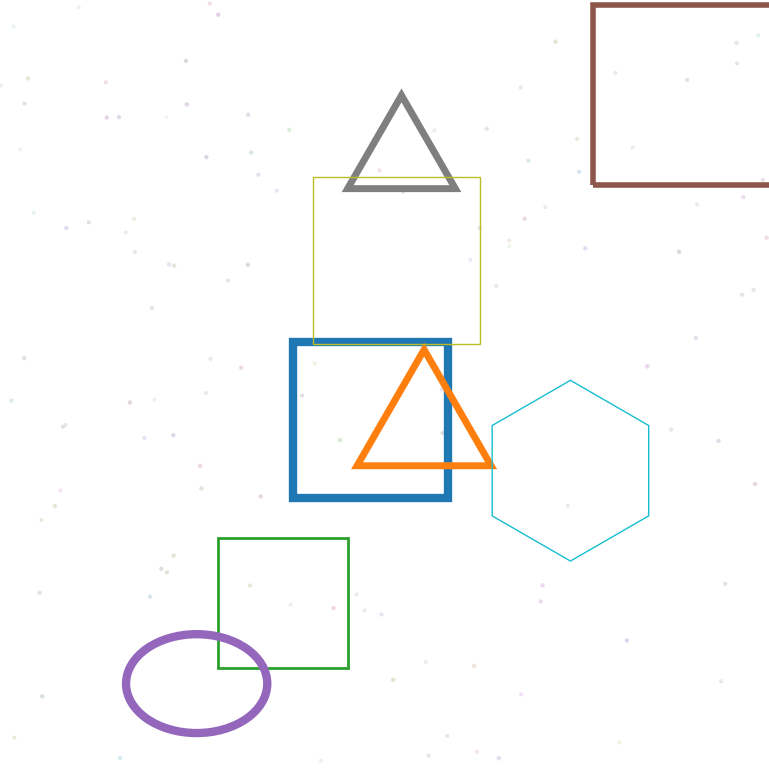[{"shape": "square", "thickness": 3, "radius": 0.51, "center": [0.481, 0.454]}, {"shape": "triangle", "thickness": 2.5, "radius": 0.5, "center": [0.551, 0.445]}, {"shape": "square", "thickness": 1, "radius": 0.42, "center": [0.368, 0.217]}, {"shape": "oval", "thickness": 3, "radius": 0.46, "center": [0.255, 0.112]}, {"shape": "square", "thickness": 2, "radius": 0.58, "center": [0.887, 0.877]}, {"shape": "triangle", "thickness": 2.5, "radius": 0.4, "center": [0.521, 0.795]}, {"shape": "square", "thickness": 0.5, "radius": 0.54, "center": [0.515, 0.662]}, {"shape": "hexagon", "thickness": 0.5, "radius": 0.59, "center": [0.741, 0.389]}]